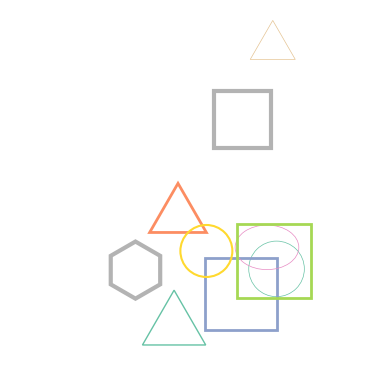[{"shape": "triangle", "thickness": 1, "radius": 0.47, "center": [0.452, 0.151]}, {"shape": "circle", "thickness": 0.5, "radius": 0.36, "center": [0.718, 0.302]}, {"shape": "triangle", "thickness": 2, "radius": 0.43, "center": [0.462, 0.439]}, {"shape": "square", "thickness": 2, "radius": 0.47, "center": [0.625, 0.237]}, {"shape": "oval", "thickness": 0.5, "radius": 0.41, "center": [0.693, 0.358]}, {"shape": "square", "thickness": 2, "radius": 0.48, "center": [0.711, 0.322]}, {"shape": "circle", "thickness": 1.5, "radius": 0.34, "center": [0.536, 0.348]}, {"shape": "triangle", "thickness": 0.5, "radius": 0.34, "center": [0.708, 0.879]}, {"shape": "hexagon", "thickness": 3, "radius": 0.37, "center": [0.352, 0.298]}, {"shape": "square", "thickness": 3, "radius": 0.37, "center": [0.629, 0.69]}]